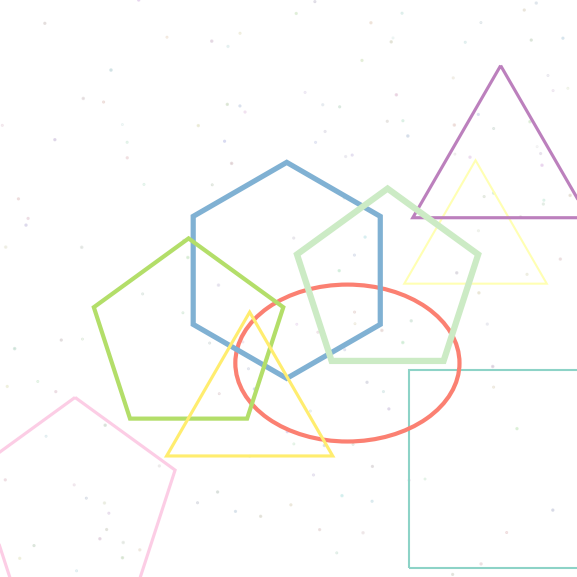[{"shape": "square", "thickness": 1, "radius": 0.85, "center": [0.879, 0.187]}, {"shape": "triangle", "thickness": 1, "radius": 0.71, "center": [0.823, 0.579]}, {"shape": "oval", "thickness": 2, "radius": 0.97, "center": [0.602, 0.37]}, {"shape": "hexagon", "thickness": 2.5, "radius": 0.94, "center": [0.497, 0.531]}, {"shape": "pentagon", "thickness": 2, "radius": 0.86, "center": [0.327, 0.414]}, {"shape": "pentagon", "thickness": 1.5, "radius": 0.91, "center": [0.13, 0.129]}, {"shape": "triangle", "thickness": 1.5, "radius": 0.88, "center": [0.867, 0.71]}, {"shape": "pentagon", "thickness": 3, "radius": 0.82, "center": [0.671, 0.508]}, {"shape": "triangle", "thickness": 1.5, "radius": 0.83, "center": [0.432, 0.293]}]